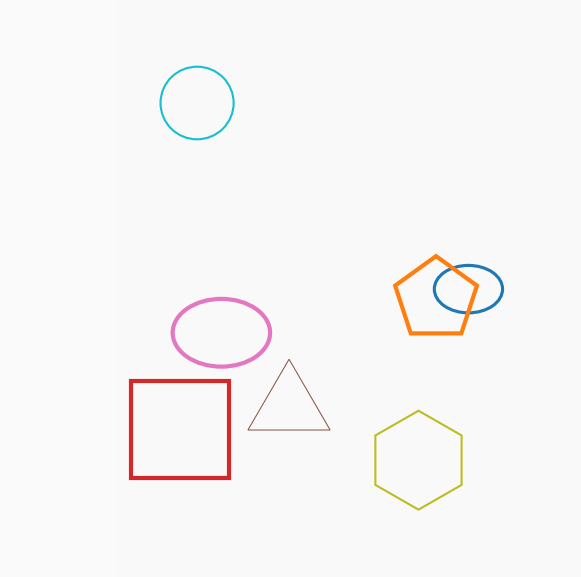[{"shape": "oval", "thickness": 1.5, "radius": 0.29, "center": [0.806, 0.498]}, {"shape": "pentagon", "thickness": 2, "radius": 0.37, "center": [0.75, 0.482]}, {"shape": "square", "thickness": 2, "radius": 0.42, "center": [0.309, 0.256]}, {"shape": "triangle", "thickness": 0.5, "radius": 0.41, "center": [0.497, 0.295]}, {"shape": "oval", "thickness": 2, "radius": 0.42, "center": [0.381, 0.423]}, {"shape": "hexagon", "thickness": 1, "radius": 0.43, "center": [0.72, 0.202]}, {"shape": "circle", "thickness": 1, "radius": 0.31, "center": [0.339, 0.821]}]